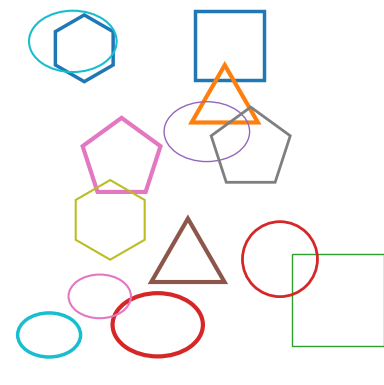[{"shape": "square", "thickness": 2.5, "radius": 0.45, "center": [0.597, 0.882]}, {"shape": "hexagon", "thickness": 2.5, "radius": 0.43, "center": [0.219, 0.875]}, {"shape": "triangle", "thickness": 3, "radius": 0.5, "center": [0.584, 0.732]}, {"shape": "square", "thickness": 1, "radius": 0.6, "center": [0.878, 0.221]}, {"shape": "oval", "thickness": 3, "radius": 0.59, "center": [0.41, 0.156]}, {"shape": "circle", "thickness": 2, "radius": 0.49, "center": [0.727, 0.327]}, {"shape": "oval", "thickness": 1, "radius": 0.56, "center": [0.537, 0.658]}, {"shape": "triangle", "thickness": 3, "radius": 0.55, "center": [0.488, 0.322]}, {"shape": "oval", "thickness": 1.5, "radius": 0.41, "center": [0.259, 0.23]}, {"shape": "pentagon", "thickness": 3, "radius": 0.53, "center": [0.316, 0.588]}, {"shape": "pentagon", "thickness": 2, "radius": 0.54, "center": [0.651, 0.614]}, {"shape": "hexagon", "thickness": 1.5, "radius": 0.52, "center": [0.286, 0.429]}, {"shape": "oval", "thickness": 1.5, "radius": 0.57, "center": [0.189, 0.893]}, {"shape": "oval", "thickness": 2.5, "radius": 0.41, "center": [0.128, 0.13]}]